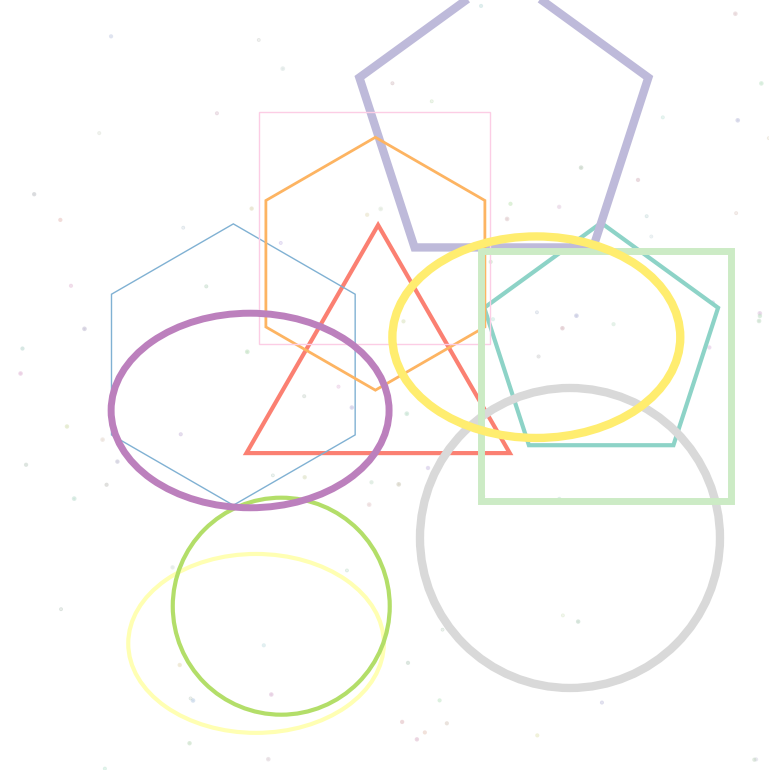[{"shape": "pentagon", "thickness": 1.5, "radius": 0.8, "center": [0.781, 0.551]}, {"shape": "oval", "thickness": 1.5, "radius": 0.83, "center": [0.333, 0.164]}, {"shape": "pentagon", "thickness": 3, "radius": 0.99, "center": [0.654, 0.838]}, {"shape": "triangle", "thickness": 1.5, "radius": 0.99, "center": [0.491, 0.51]}, {"shape": "hexagon", "thickness": 0.5, "radius": 0.91, "center": [0.303, 0.527]}, {"shape": "hexagon", "thickness": 1, "radius": 0.82, "center": [0.488, 0.657]}, {"shape": "circle", "thickness": 1.5, "radius": 0.7, "center": [0.365, 0.213]}, {"shape": "square", "thickness": 0.5, "radius": 0.75, "center": [0.487, 0.704]}, {"shape": "circle", "thickness": 3, "radius": 0.97, "center": [0.74, 0.301]}, {"shape": "oval", "thickness": 2.5, "radius": 0.9, "center": [0.325, 0.467]}, {"shape": "square", "thickness": 2.5, "radius": 0.81, "center": [0.787, 0.512]}, {"shape": "oval", "thickness": 3, "radius": 0.93, "center": [0.697, 0.562]}]